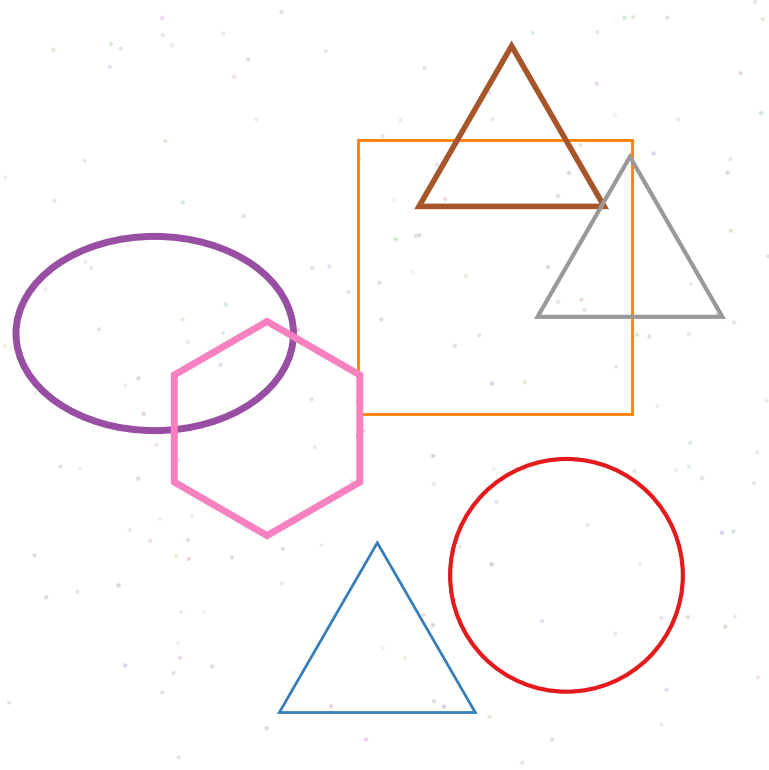[{"shape": "circle", "thickness": 1.5, "radius": 0.76, "center": [0.736, 0.253]}, {"shape": "triangle", "thickness": 1, "radius": 0.73, "center": [0.49, 0.148]}, {"shape": "oval", "thickness": 2.5, "radius": 0.9, "center": [0.201, 0.567]}, {"shape": "square", "thickness": 1, "radius": 0.89, "center": [0.643, 0.64]}, {"shape": "triangle", "thickness": 2, "radius": 0.69, "center": [0.664, 0.801]}, {"shape": "hexagon", "thickness": 2.5, "radius": 0.7, "center": [0.347, 0.443]}, {"shape": "triangle", "thickness": 1.5, "radius": 0.69, "center": [0.818, 0.658]}]